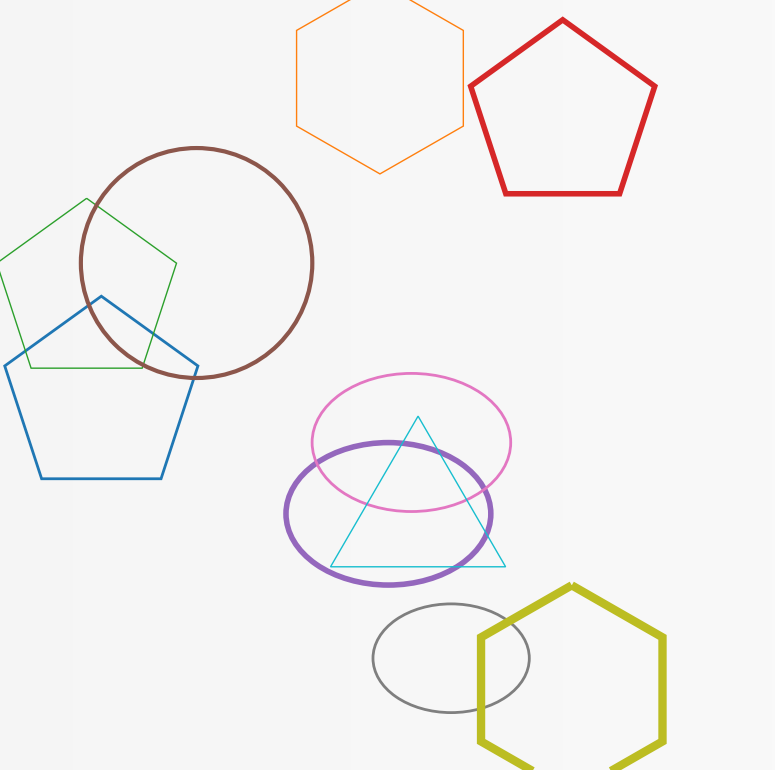[{"shape": "pentagon", "thickness": 1, "radius": 0.66, "center": [0.131, 0.484]}, {"shape": "hexagon", "thickness": 0.5, "radius": 0.62, "center": [0.49, 0.898]}, {"shape": "pentagon", "thickness": 0.5, "radius": 0.61, "center": [0.112, 0.621]}, {"shape": "pentagon", "thickness": 2, "radius": 0.62, "center": [0.726, 0.849]}, {"shape": "oval", "thickness": 2, "radius": 0.66, "center": [0.501, 0.333]}, {"shape": "circle", "thickness": 1.5, "radius": 0.75, "center": [0.254, 0.658]}, {"shape": "oval", "thickness": 1, "radius": 0.64, "center": [0.531, 0.425]}, {"shape": "oval", "thickness": 1, "radius": 0.5, "center": [0.582, 0.145]}, {"shape": "hexagon", "thickness": 3, "radius": 0.68, "center": [0.738, 0.105]}, {"shape": "triangle", "thickness": 0.5, "radius": 0.65, "center": [0.539, 0.329]}]